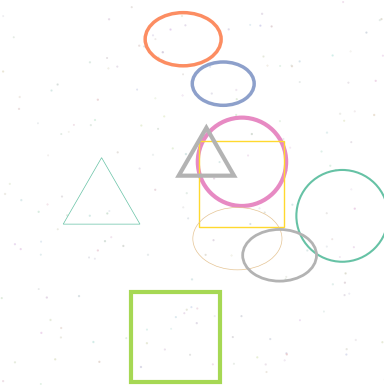[{"shape": "triangle", "thickness": 0.5, "radius": 0.58, "center": [0.264, 0.475]}, {"shape": "circle", "thickness": 1.5, "radius": 0.6, "center": [0.889, 0.439]}, {"shape": "oval", "thickness": 2.5, "radius": 0.49, "center": [0.476, 0.898]}, {"shape": "oval", "thickness": 2.5, "radius": 0.4, "center": [0.58, 0.783]}, {"shape": "circle", "thickness": 3, "radius": 0.57, "center": [0.628, 0.58]}, {"shape": "square", "thickness": 3, "radius": 0.58, "center": [0.455, 0.125]}, {"shape": "square", "thickness": 1, "radius": 0.56, "center": [0.627, 0.522]}, {"shape": "oval", "thickness": 0.5, "radius": 0.58, "center": [0.617, 0.38]}, {"shape": "oval", "thickness": 2, "radius": 0.48, "center": [0.726, 0.337]}, {"shape": "triangle", "thickness": 3, "radius": 0.41, "center": [0.536, 0.585]}]